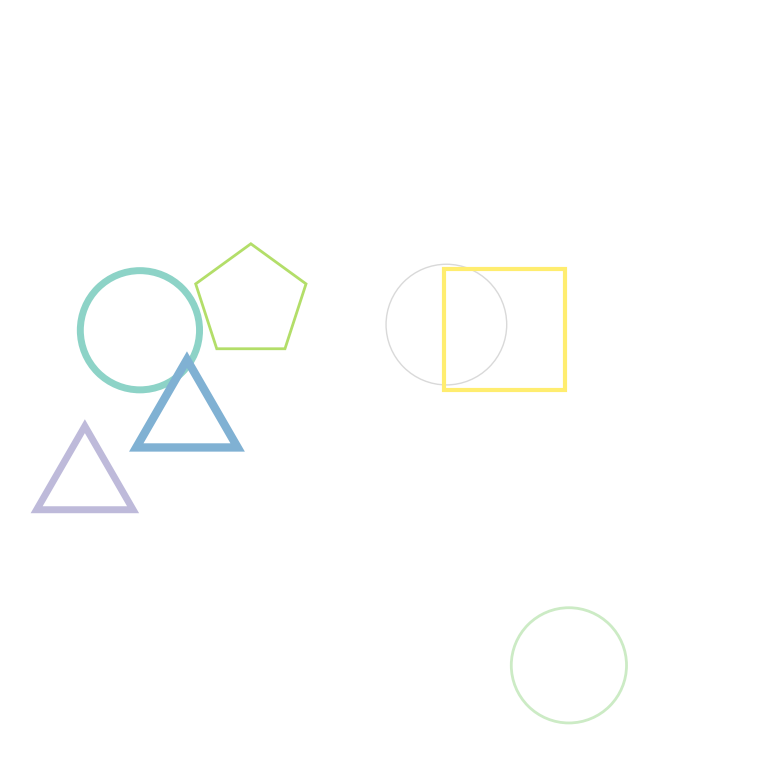[{"shape": "circle", "thickness": 2.5, "radius": 0.39, "center": [0.182, 0.571]}, {"shape": "triangle", "thickness": 2.5, "radius": 0.36, "center": [0.11, 0.374]}, {"shape": "triangle", "thickness": 3, "radius": 0.38, "center": [0.243, 0.457]}, {"shape": "pentagon", "thickness": 1, "radius": 0.38, "center": [0.326, 0.608]}, {"shape": "circle", "thickness": 0.5, "radius": 0.39, "center": [0.58, 0.578]}, {"shape": "circle", "thickness": 1, "radius": 0.37, "center": [0.739, 0.136]}, {"shape": "square", "thickness": 1.5, "radius": 0.39, "center": [0.655, 0.572]}]